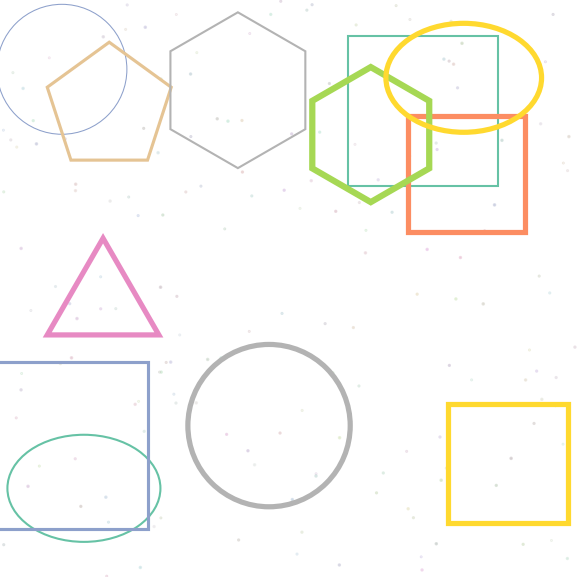[{"shape": "oval", "thickness": 1, "radius": 0.66, "center": [0.145, 0.154]}, {"shape": "square", "thickness": 1, "radius": 0.65, "center": [0.733, 0.807]}, {"shape": "square", "thickness": 2.5, "radius": 0.5, "center": [0.807, 0.698]}, {"shape": "circle", "thickness": 0.5, "radius": 0.56, "center": [0.107, 0.879]}, {"shape": "square", "thickness": 1.5, "radius": 0.73, "center": [0.111, 0.227]}, {"shape": "triangle", "thickness": 2.5, "radius": 0.56, "center": [0.178, 0.475]}, {"shape": "hexagon", "thickness": 3, "radius": 0.58, "center": [0.642, 0.766]}, {"shape": "oval", "thickness": 2.5, "radius": 0.67, "center": [0.803, 0.864]}, {"shape": "square", "thickness": 2.5, "radius": 0.52, "center": [0.88, 0.196]}, {"shape": "pentagon", "thickness": 1.5, "radius": 0.56, "center": [0.189, 0.813]}, {"shape": "circle", "thickness": 2.5, "radius": 0.7, "center": [0.466, 0.262]}, {"shape": "hexagon", "thickness": 1, "radius": 0.67, "center": [0.412, 0.843]}]